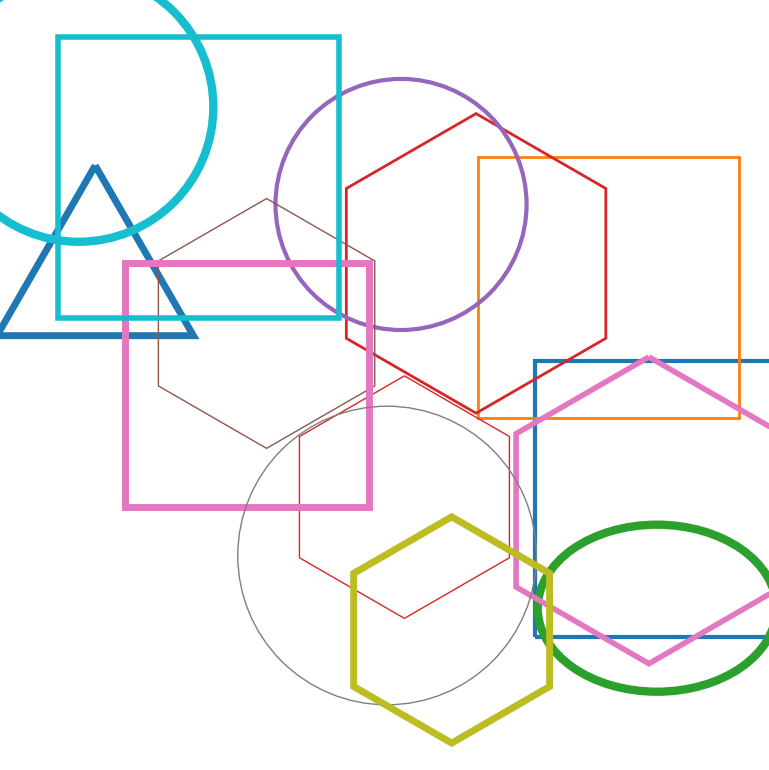[{"shape": "square", "thickness": 1.5, "radius": 0.89, "center": [0.874, 0.352]}, {"shape": "triangle", "thickness": 2.5, "radius": 0.74, "center": [0.124, 0.638]}, {"shape": "square", "thickness": 1, "radius": 0.85, "center": [0.79, 0.627]}, {"shape": "oval", "thickness": 3, "radius": 0.77, "center": [0.853, 0.21]}, {"shape": "hexagon", "thickness": 0.5, "radius": 0.79, "center": [0.525, 0.354]}, {"shape": "hexagon", "thickness": 1, "radius": 0.97, "center": [0.618, 0.658]}, {"shape": "circle", "thickness": 1.5, "radius": 0.82, "center": [0.521, 0.734]}, {"shape": "hexagon", "thickness": 0.5, "radius": 0.81, "center": [0.346, 0.58]}, {"shape": "hexagon", "thickness": 2, "radius": 1.0, "center": [0.843, 0.337]}, {"shape": "square", "thickness": 2.5, "radius": 0.79, "center": [0.321, 0.5]}, {"shape": "circle", "thickness": 0.5, "radius": 0.97, "center": [0.503, 0.279]}, {"shape": "hexagon", "thickness": 2.5, "radius": 0.73, "center": [0.587, 0.182]}, {"shape": "circle", "thickness": 3, "radius": 0.88, "center": [0.102, 0.861]}, {"shape": "square", "thickness": 2, "radius": 0.91, "center": [0.258, 0.77]}]